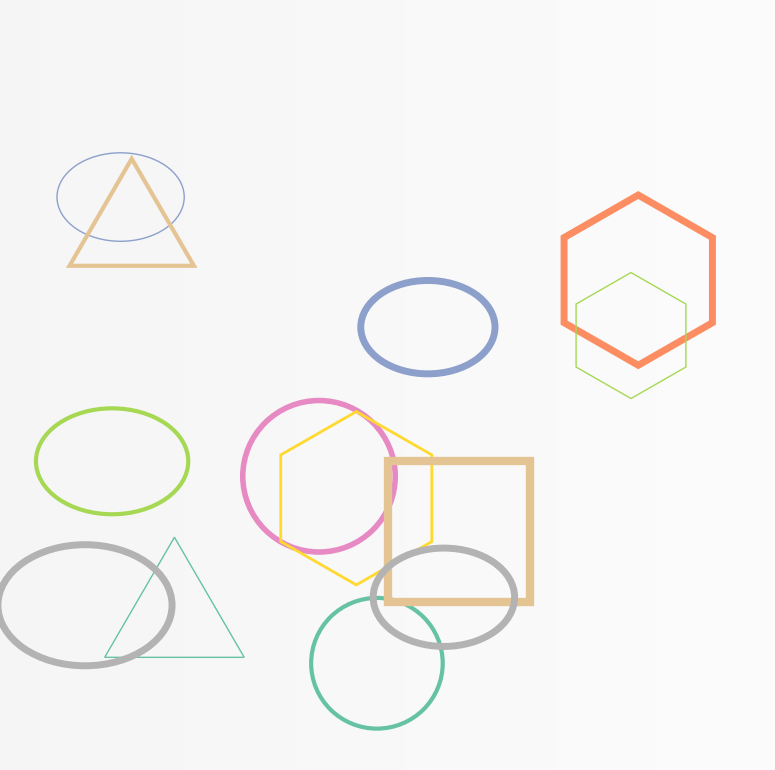[{"shape": "triangle", "thickness": 0.5, "radius": 0.52, "center": [0.225, 0.198]}, {"shape": "circle", "thickness": 1.5, "radius": 0.42, "center": [0.486, 0.139]}, {"shape": "hexagon", "thickness": 2.5, "radius": 0.55, "center": [0.824, 0.636]}, {"shape": "oval", "thickness": 0.5, "radius": 0.41, "center": [0.156, 0.744]}, {"shape": "oval", "thickness": 2.5, "radius": 0.43, "center": [0.552, 0.575]}, {"shape": "circle", "thickness": 2, "radius": 0.49, "center": [0.412, 0.381]}, {"shape": "hexagon", "thickness": 0.5, "radius": 0.41, "center": [0.814, 0.564]}, {"shape": "oval", "thickness": 1.5, "radius": 0.49, "center": [0.145, 0.401]}, {"shape": "hexagon", "thickness": 1, "radius": 0.56, "center": [0.46, 0.353]}, {"shape": "triangle", "thickness": 1.5, "radius": 0.46, "center": [0.17, 0.701]}, {"shape": "square", "thickness": 3, "radius": 0.46, "center": [0.593, 0.31]}, {"shape": "oval", "thickness": 2.5, "radius": 0.46, "center": [0.573, 0.224]}, {"shape": "oval", "thickness": 2.5, "radius": 0.56, "center": [0.11, 0.214]}]